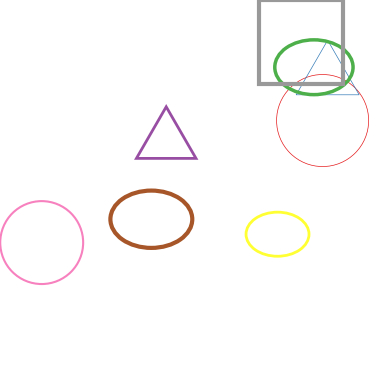[{"shape": "circle", "thickness": 0.5, "radius": 0.6, "center": [0.838, 0.687]}, {"shape": "triangle", "thickness": 0.5, "radius": 0.47, "center": [0.851, 0.801]}, {"shape": "oval", "thickness": 2.5, "radius": 0.51, "center": [0.815, 0.825]}, {"shape": "triangle", "thickness": 2, "radius": 0.45, "center": [0.432, 0.633]}, {"shape": "oval", "thickness": 2, "radius": 0.41, "center": [0.721, 0.392]}, {"shape": "oval", "thickness": 3, "radius": 0.53, "center": [0.393, 0.431]}, {"shape": "circle", "thickness": 1.5, "radius": 0.54, "center": [0.108, 0.37]}, {"shape": "square", "thickness": 3, "radius": 0.54, "center": [0.781, 0.89]}]